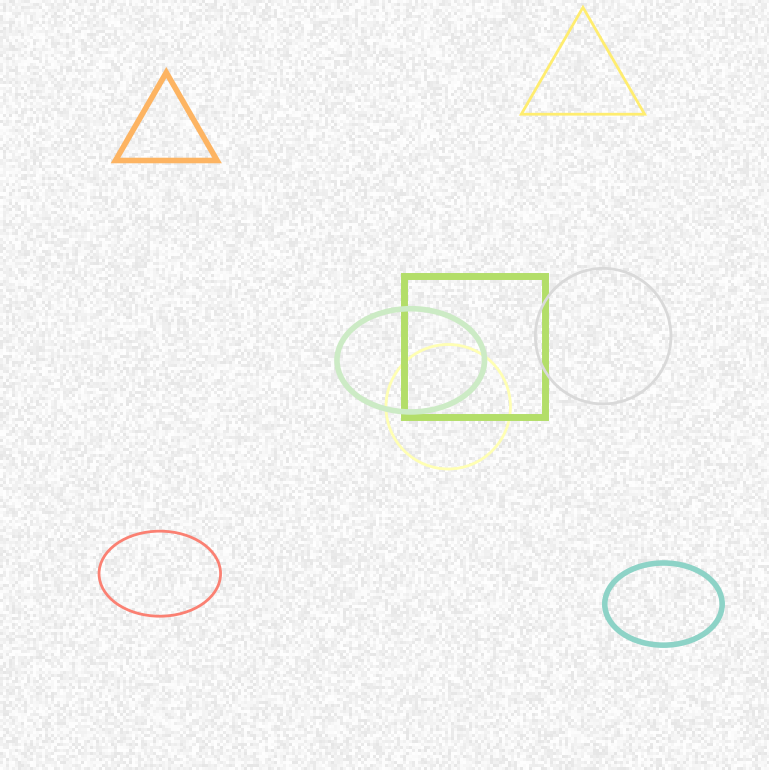[{"shape": "oval", "thickness": 2, "radius": 0.38, "center": [0.862, 0.215]}, {"shape": "circle", "thickness": 1, "radius": 0.4, "center": [0.582, 0.472]}, {"shape": "oval", "thickness": 1, "radius": 0.39, "center": [0.208, 0.255]}, {"shape": "triangle", "thickness": 2, "radius": 0.38, "center": [0.216, 0.83]}, {"shape": "square", "thickness": 2.5, "radius": 0.46, "center": [0.616, 0.549]}, {"shape": "circle", "thickness": 1, "radius": 0.44, "center": [0.783, 0.563]}, {"shape": "oval", "thickness": 2, "radius": 0.48, "center": [0.533, 0.532]}, {"shape": "triangle", "thickness": 1, "radius": 0.46, "center": [0.757, 0.898]}]